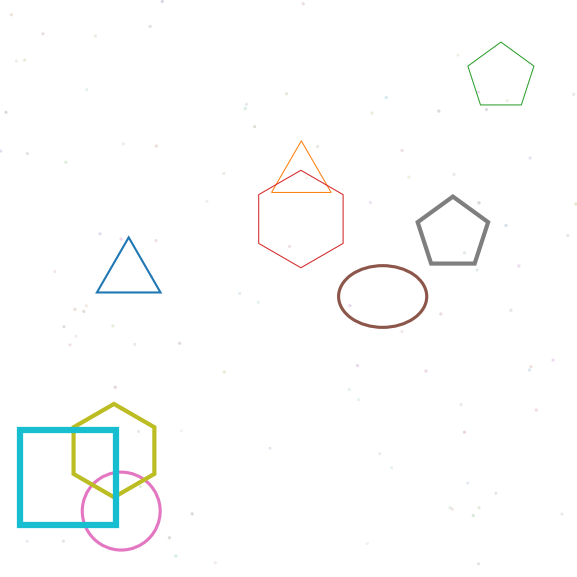[{"shape": "triangle", "thickness": 1, "radius": 0.32, "center": [0.223, 0.524]}, {"shape": "triangle", "thickness": 0.5, "radius": 0.3, "center": [0.522, 0.696]}, {"shape": "pentagon", "thickness": 0.5, "radius": 0.3, "center": [0.867, 0.866]}, {"shape": "hexagon", "thickness": 0.5, "radius": 0.42, "center": [0.521, 0.62]}, {"shape": "oval", "thickness": 1.5, "radius": 0.38, "center": [0.663, 0.486]}, {"shape": "circle", "thickness": 1.5, "radius": 0.34, "center": [0.21, 0.114]}, {"shape": "pentagon", "thickness": 2, "radius": 0.32, "center": [0.784, 0.595]}, {"shape": "hexagon", "thickness": 2, "radius": 0.4, "center": [0.197, 0.219]}, {"shape": "square", "thickness": 3, "radius": 0.41, "center": [0.118, 0.172]}]